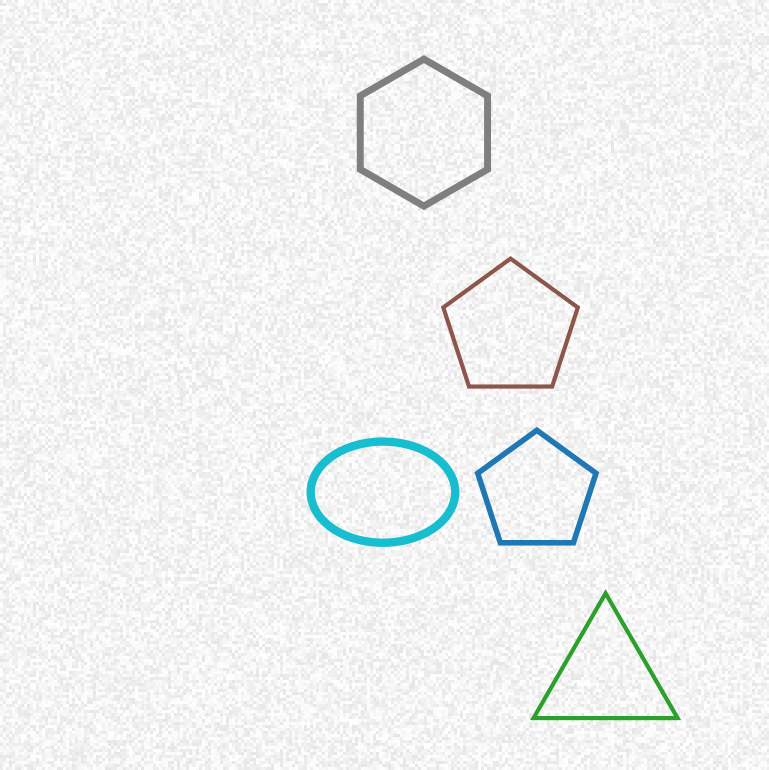[{"shape": "pentagon", "thickness": 2, "radius": 0.4, "center": [0.697, 0.36]}, {"shape": "triangle", "thickness": 1.5, "radius": 0.54, "center": [0.786, 0.121]}, {"shape": "pentagon", "thickness": 1.5, "radius": 0.46, "center": [0.663, 0.572]}, {"shape": "hexagon", "thickness": 2.5, "radius": 0.48, "center": [0.551, 0.828]}, {"shape": "oval", "thickness": 3, "radius": 0.47, "center": [0.497, 0.361]}]